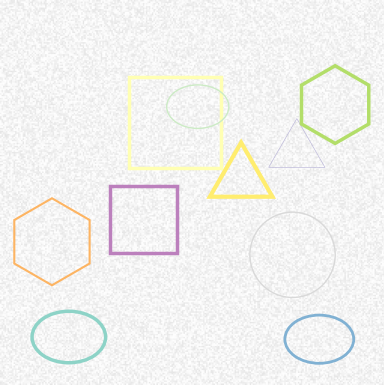[{"shape": "oval", "thickness": 2.5, "radius": 0.48, "center": [0.179, 0.125]}, {"shape": "square", "thickness": 2.5, "radius": 0.6, "center": [0.454, 0.682]}, {"shape": "triangle", "thickness": 0.5, "radius": 0.42, "center": [0.771, 0.607]}, {"shape": "oval", "thickness": 2, "radius": 0.45, "center": [0.829, 0.119]}, {"shape": "hexagon", "thickness": 1.5, "radius": 0.56, "center": [0.135, 0.372]}, {"shape": "hexagon", "thickness": 2.5, "radius": 0.5, "center": [0.87, 0.728]}, {"shape": "circle", "thickness": 1, "radius": 0.55, "center": [0.76, 0.338]}, {"shape": "square", "thickness": 2.5, "radius": 0.44, "center": [0.372, 0.429]}, {"shape": "oval", "thickness": 1, "radius": 0.4, "center": [0.514, 0.723]}, {"shape": "triangle", "thickness": 3, "radius": 0.47, "center": [0.626, 0.536]}]